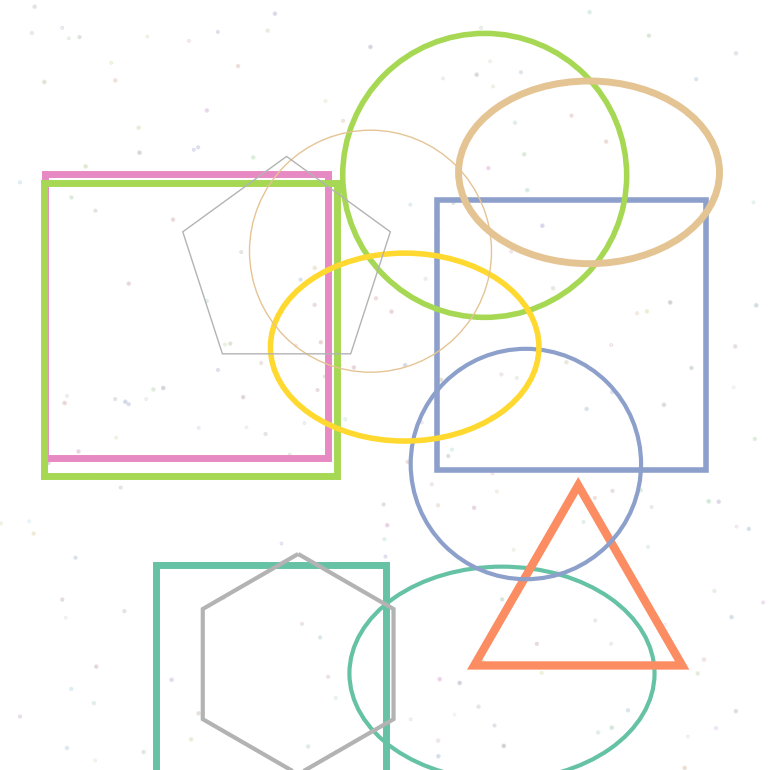[{"shape": "square", "thickness": 2.5, "radius": 0.75, "center": [0.352, 0.117]}, {"shape": "oval", "thickness": 1.5, "radius": 0.99, "center": [0.652, 0.125]}, {"shape": "triangle", "thickness": 3, "radius": 0.78, "center": [0.751, 0.214]}, {"shape": "square", "thickness": 2, "radius": 0.87, "center": [0.742, 0.565]}, {"shape": "circle", "thickness": 1.5, "radius": 0.75, "center": [0.683, 0.397]}, {"shape": "square", "thickness": 2.5, "radius": 0.92, "center": [0.242, 0.59]}, {"shape": "square", "thickness": 2.5, "radius": 0.95, "center": [0.248, 0.572]}, {"shape": "circle", "thickness": 2, "radius": 0.92, "center": [0.629, 0.772]}, {"shape": "oval", "thickness": 2, "radius": 0.87, "center": [0.526, 0.549]}, {"shape": "oval", "thickness": 2.5, "radius": 0.85, "center": [0.765, 0.776]}, {"shape": "circle", "thickness": 0.5, "radius": 0.79, "center": [0.481, 0.674]}, {"shape": "hexagon", "thickness": 1.5, "radius": 0.72, "center": [0.387, 0.138]}, {"shape": "pentagon", "thickness": 0.5, "radius": 0.71, "center": [0.372, 0.655]}]